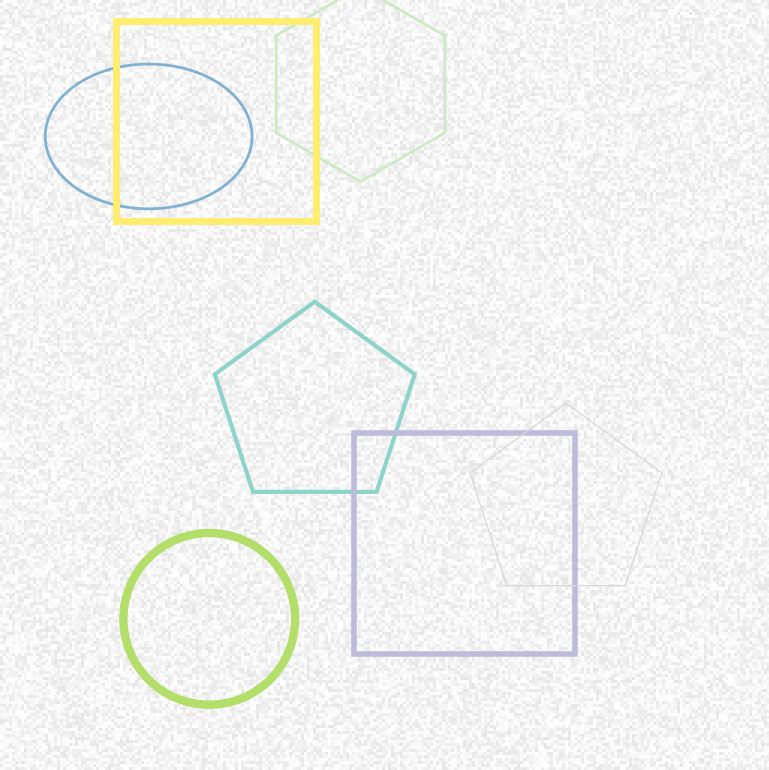[{"shape": "pentagon", "thickness": 1.5, "radius": 0.68, "center": [0.409, 0.472]}, {"shape": "square", "thickness": 2, "radius": 0.72, "center": [0.603, 0.294]}, {"shape": "oval", "thickness": 1, "radius": 0.67, "center": [0.193, 0.823]}, {"shape": "circle", "thickness": 3, "radius": 0.56, "center": [0.272, 0.196]}, {"shape": "pentagon", "thickness": 0.5, "radius": 0.66, "center": [0.735, 0.345]}, {"shape": "hexagon", "thickness": 1, "radius": 0.63, "center": [0.468, 0.891]}, {"shape": "square", "thickness": 2.5, "radius": 0.65, "center": [0.28, 0.843]}]